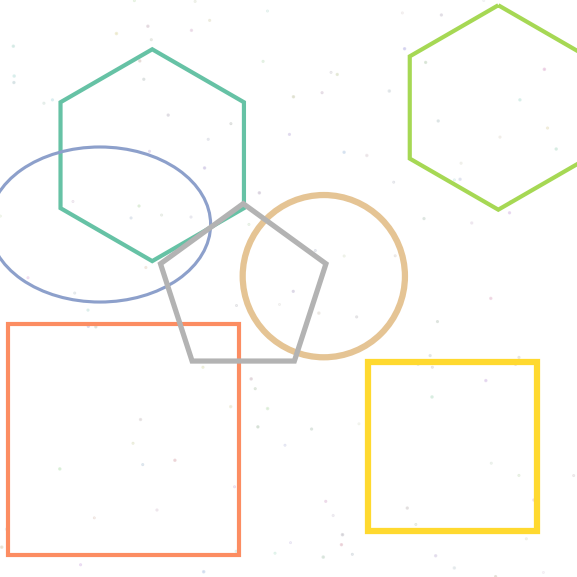[{"shape": "hexagon", "thickness": 2, "radius": 0.92, "center": [0.264, 0.73]}, {"shape": "square", "thickness": 2, "radius": 1.0, "center": [0.213, 0.238]}, {"shape": "oval", "thickness": 1.5, "radius": 0.96, "center": [0.173, 0.61]}, {"shape": "hexagon", "thickness": 2, "radius": 0.89, "center": [0.863, 0.813]}, {"shape": "square", "thickness": 3, "radius": 0.73, "center": [0.783, 0.226]}, {"shape": "circle", "thickness": 3, "radius": 0.7, "center": [0.561, 0.521]}, {"shape": "pentagon", "thickness": 2.5, "radius": 0.75, "center": [0.421, 0.496]}]